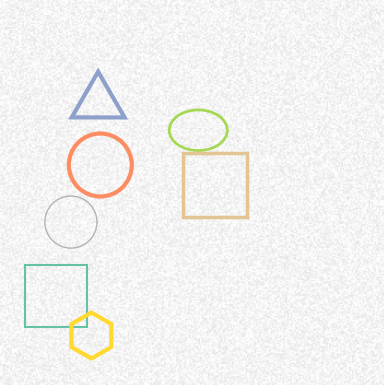[{"shape": "square", "thickness": 1.5, "radius": 0.4, "center": [0.146, 0.231]}, {"shape": "circle", "thickness": 3, "radius": 0.41, "center": [0.261, 0.571]}, {"shape": "triangle", "thickness": 3, "radius": 0.4, "center": [0.255, 0.735]}, {"shape": "oval", "thickness": 2, "radius": 0.38, "center": [0.515, 0.662]}, {"shape": "hexagon", "thickness": 3, "radius": 0.3, "center": [0.237, 0.129]}, {"shape": "square", "thickness": 2.5, "radius": 0.41, "center": [0.559, 0.518]}, {"shape": "circle", "thickness": 1, "radius": 0.34, "center": [0.184, 0.423]}]